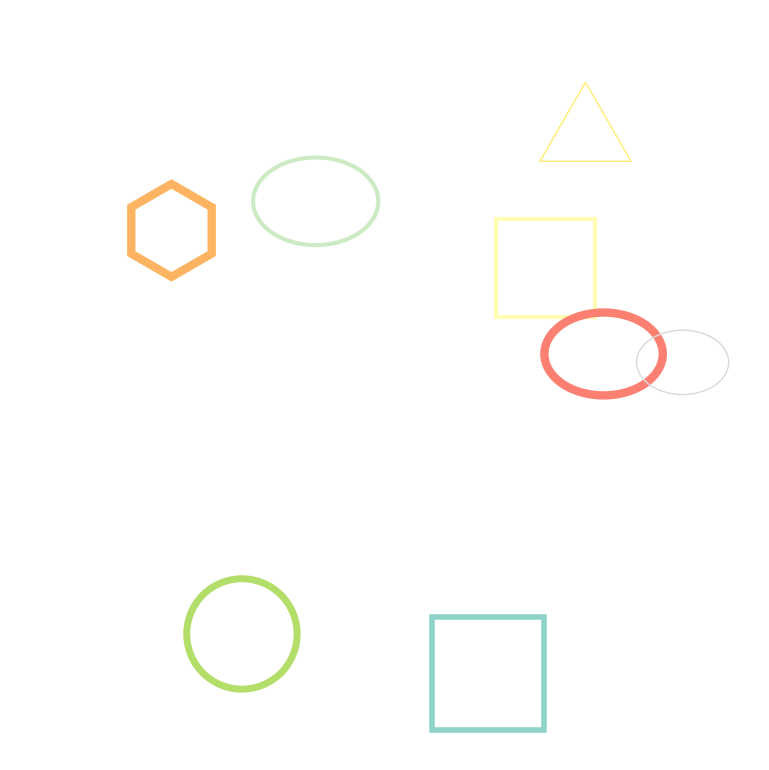[{"shape": "square", "thickness": 2, "radius": 0.37, "center": [0.634, 0.125]}, {"shape": "square", "thickness": 1.5, "radius": 0.32, "center": [0.709, 0.652]}, {"shape": "oval", "thickness": 3, "radius": 0.38, "center": [0.784, 0.54]}, {"shape": "hexagon", "thickness": 3, "radius": 0.3, "center": [0.223, 0.701]}, {"shape": "circle", "thickness": 2.5, "radius": 0.36, "center": [0.314, 0.177]}, {"shape": "oval", "thickness": 0.5, "radius": 0.3, "center": [0.887, 0.529]}, {"shape": "oval", "thickness": 1.5, "radius": 0.41, "center": [0.41, 0.739]}, {"shape": "triangle", "thickness": 0.5, "radius": 0.34, "center": [0.76, 0.825]}]